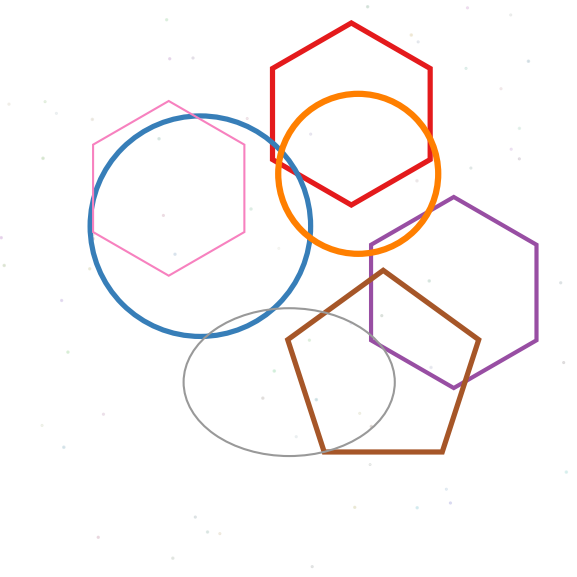[{"shape": "hexagon", "thickness": 2.5, "radius": 0.79, "center": [0.608, 0.802]}, {"shape": "circle", "thickness": 2.5, "radius": 0.95, "center": [0.347, 0.607]}, {"shape": "hexagon", "thickness": 2, "radius": 0.83, "center": [0.786, 0.493]}, {"shape": "circle", "thickness": 3, "radius": 0.69, "center": [0.62, 0.698]}, {"shape": "pentagon", "thickness": 2.5, "radius": 0.87, "center": [0.664, 0.357]}, {"shape": "hexagon", "thickness": 1, "radius": 0.76, "center": [0.292, 0.673]}, {"shape": "oval", "thickness": 1, "radius": 0.91, "center": [0.501, 0.337]}]